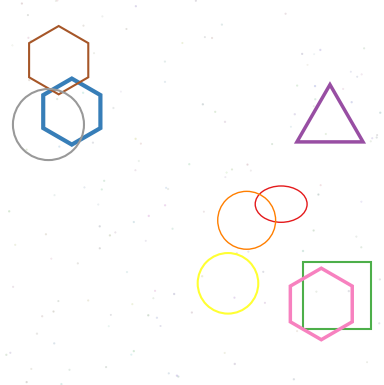[{"shape": "oval", "thickness": 1, "radius": 0.34, "center": [0.73, 0.47]}, {"shape": "hexagon", "thickness": 3, "radius": 0.43, "center": [0.187, 0.71]}, {"shape": "square", "thickness": 1.5, "radius": 0.44, "center": [0.875, 0.232]}, {"shape": "triangle", "thickness": 2.5, "radius": 0.5, "center": [0.857, 0.681]}, {"shape": "circle", "thickness": 1, "radius": 0.38, "center": [0.641, 0.428]}, {"shape": "circle", "thickness": 1.5, "radius": 0.39, "center": [0.592, 0.264]}, {"shape": "hexagon", "thickness": 1.5, "radius": 0.44, "center": [0.152, 0.844]}, {"shape": "hexagon", "thickness": 2.5, "radius": 0.46, "center": [0.835, 0.21]}, {"shape": "circle", "thickness": 1.5, "radius": 0.46, "center": [0.126, 0.676]}]